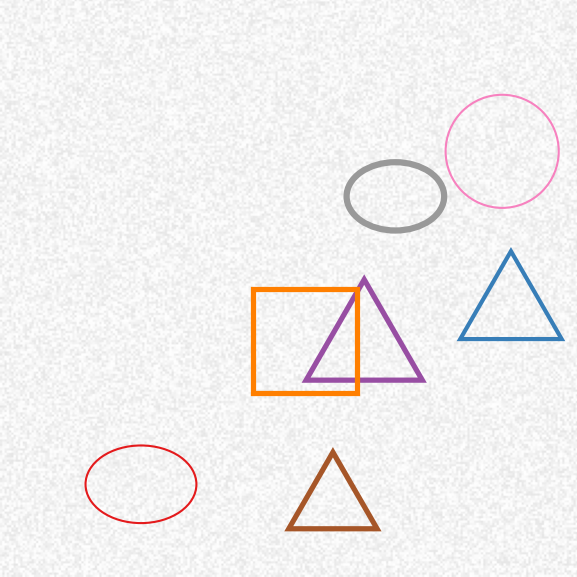[{"shape": "oval", "thickness": 1, "radius": 0.48, "center": [0.244, 0.161]}, {"shape": "triangle", "thickness": 2, "radius": 0.51, "center": [0.885, 0.463]}, {"shape": "triangle", "thickness": 2.5, "radius": 0.58, "center": [0.631, 0.399]}, {"shape": "square", "thickness": 2.5, "radius": 0.45, "center": [0.528, 0.409]}, {"shape": "triangle", "thickness": 2.5, "radius": 0.44, "center": [0.576, 0.128]}, {"shape": "circle", "thickness": 1, "radius": 0.49, "center": [0.87, 0.737]}, {"shape": "oval", "thickness": 3, "radius": 0.42, "center": [0.685, 0.659]}]